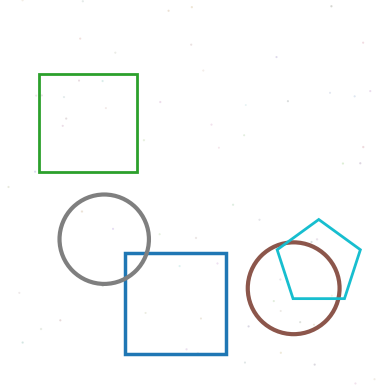[{"shape": "square", "thickness": 2.5, "radius": 0.66, "center": [0.455, 0.212]}, {"shape": "square", "thickness": 2, "radius": 0.64, "center": [0.229, 0.68]}, {"shape": "circle", "thickness": 3, "radius": 0.6, "center": [0.763, 0.251]}, {"shape": "circle", "thickness": 3, "radius": 0.58, "center": [0.271, 0.379]}, {"shape": "pentagon", "thickness": 2, "radius": 0.57, "center": [0.828, 0.316]}]